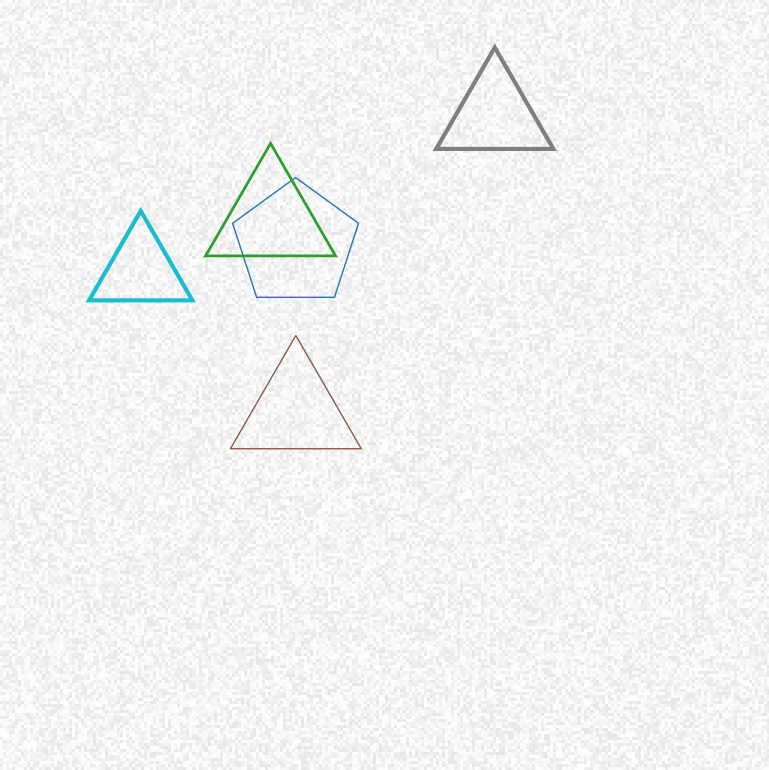[{"shape": "pentagon", "thickness": 0.5, "radius": 0.43, "center": [0.384, 0.683]}, {"shape": "triangle", "thickness": 1, "radius": 0.49, "center": [0.351, 0.716]}, {"shape": "triangle", "thickness": 0.5, "radius": 0.49, "center": [0.384, 0.466]}, {"shape": "triangle", "thickness": 1.5, "radius": 0.44, "center": [0.643, 0.851]}, {"shape": "triangle", "thickness": 1.5, "radius": 0.39, "center": [0.183, 0.649]}]